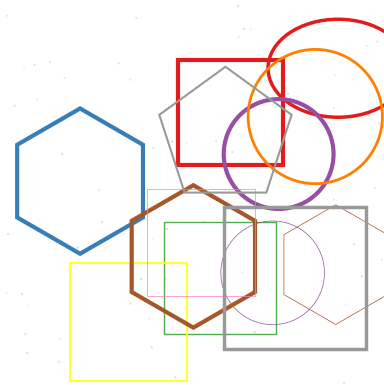[{"shape": "oval", "thickness": 2.5, "radius": 0.91, "center": [0.878, 0.823]}, {"shape": "square", "thickness": 3, "radius": 0.68, "center": [0.599, 0.709]}, {"shape": "hexagon", "thickness": 3, "radius": 0.94, "center": [0.208, 0.53]}, {"shape": "square", "thickness": 1, "radius": 0.73, "center": [0.57, 0.278]}, {"shape": "circle", "thickness": 3, "radius": 0.71, "center": [0.724, 0.6]}, {"shape": "circle", "thickness": 0.5, "radius": 0.67, "center": [0.708, 0.291]}, {"shape": "circle", "thickness": 2, "radius": 0.87, "center": [0.819, 0.697]}, {"shape": "square", "thickness": 1.5, "radius": 0.77, "center": [0.334, 0.165]}, {"shape": "hexagon", "thickness": 3, "radius": 0.92, "center": [0.502, 0.334]}, {"shape": "hexagon", "thickness": 0.5, "radius": 0.78, "center": [0.872, 0.313]}, {"shape": "square", "thickness": 0.5, "radius": 0.7, "center": [0.522, 0.371]}, {"shape": "pentagon", "thickness": 1.5, "radius": 0.9, "center": [0.586, 0.646]}, {"shape": "square", "thickness": 2.5, "radius": 0.92, "center": [0.766, 0.277]}]